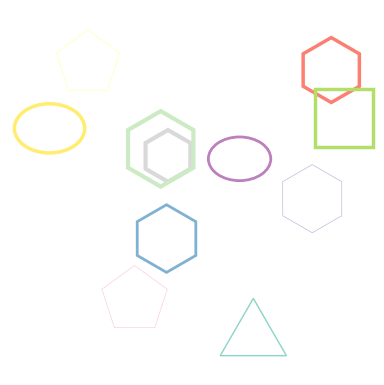[{"shape": "triangle", "thickness": 1, "radius": 0.5, "center": [0.658, 0.126]}, {"shape": "pentagon", "thickness": 0.5, "radius": 0.43, "center": [0.228, 0.836]}, {"shape": "hexagon", "thickness": 0.5, "radius": 0.44, "center": [0.811, 0.484]}, {"shape": "hexagon", "thickness": 2.5, "radius": 0.42, "center": [0.86, 0.818]}, {"shape": "hexagon", "thickness": 2, "radius": 0.44, "center": [0.433, 0.38]}, {"shape": "square", "thickness": 2.5, "radius": 0.38, "center": [0.895, 0.693]}, {"shape": "pentagon", "thickness": 0.5, "radius": 0.45, "center": [0.35, 0.221]}, {"shape": "hexagon", "thickness": 3, "radius": 0.34, "center": [0.436, 0.595]}, {"shape": "oval", "thickness": 2, "radius": 0.41, "center": [0.622, 0.588]}, {"shape": "hexagon", "thickness": 3, "radius": 0.49, "center": [0.417, 0.613]}, {"shape": "oval", "thickness": 2.5, "radius": 0.46, "center": [0.129, 0.667]}]